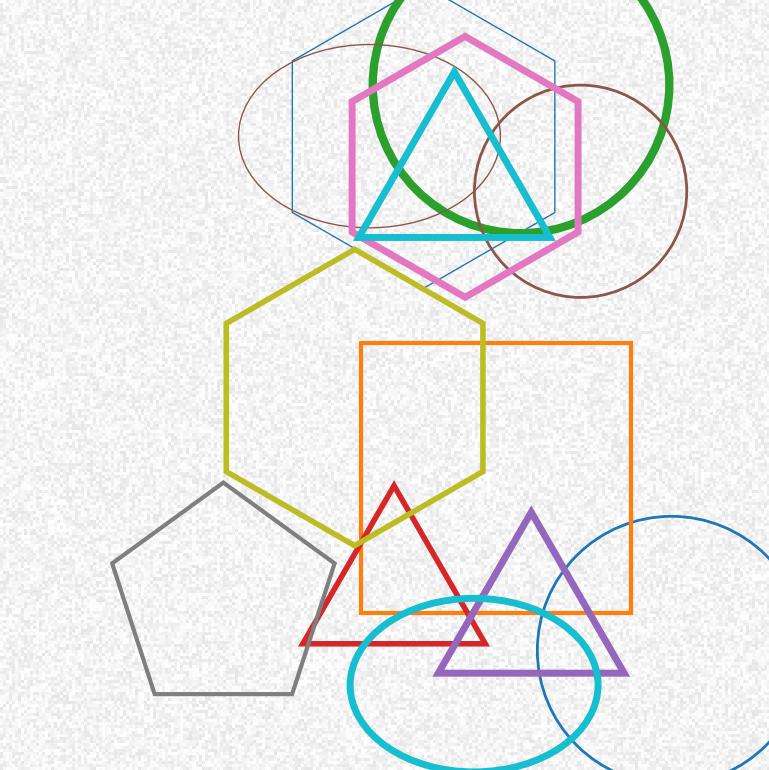[{"shape": "circle", "thickness": 1, "radius": 0.87, "center": [0.872, 0.155]}, {"shape": "hexagon", "thickness": 0.5, "radius": 0.98, "center": [0.55, 0.822]}, {"shape": "square", "thickness": 1.5, "radius": 0.88, "center": [0.644, 0.379]}, {"shape": "circle", "thickness": 3, "radius": 0.96, "center": [0.677, 0.89]}, {"shape": "triangle", "thickness": 2, "radius": 0.68, "center": [0.512, 0.232]}, {"shape": "triangle", "thickness": 2.5, "radius": 0.7, "center": [0.69, 0.195]}, {"shape": "circle", "thickness": 1, "radius": 0.69, "center": [0.754, 0.752]}, {"shape": "oval", "thickness": 0.5, "radius": 0.85, "center": [0.48, 0.823]}, {"shape": "hexagon", "thickness": 2.5, "radius": 0.85, "center": [0.604, 0.783]}, {"shape": "pentagon", "thickness": 1.5, "radius": 0.76, "center": [0.29, 0.221]}, {"shape": "hexagon", "thickness": 2, "radius": 0.96, "center": [0.461, 0.484]}, {"shape": "oval", "thickness": 2.5, "radius": 0.81, "center": [0.616, 0.11]}, {"shape": "triangle", "thickness": 2.5, "radius": 0.72, "center": [0.59, 0.763]}]